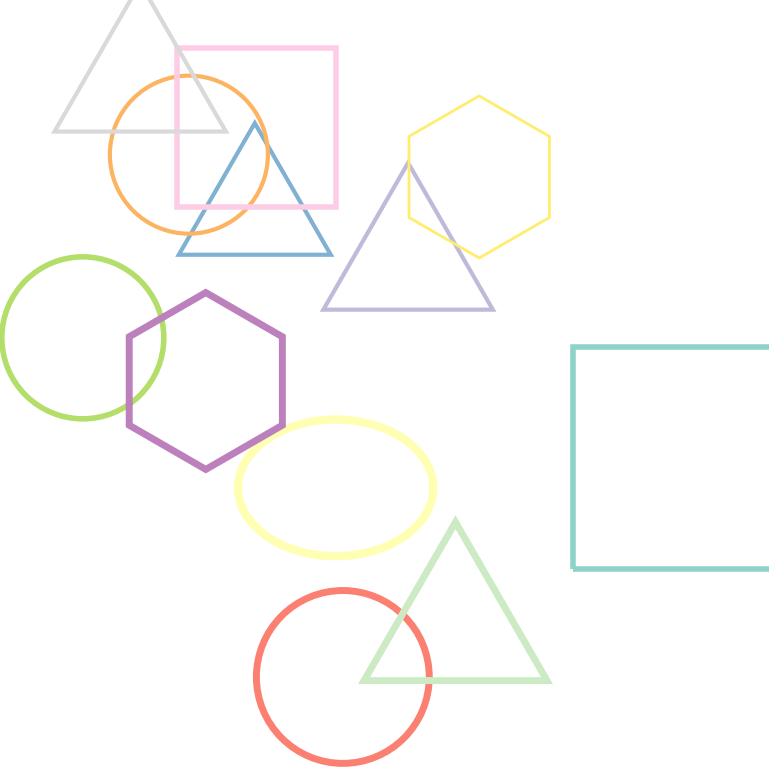[{"shape": "square", "thickness": 2, "radius": 0.72, "center": [0.889, 0.405]}, {"shape": "oval", "thickness": 3, "radius": 0.63, "center": [0.436, 0.366]}, {"shape": "triangle", "thickness": 1.5, "radius": 0.64, "center": [0.53, 0.661]}, {"shape": "circle", "thickness": 2.5, "radius": 0.56, "center": [0.445, 0.121]}, {"shape": "triangle", "thickness": 1.5, "radius": 0.57, "center": [0.331, 0.726]}, {"shape": "circle", "thickness": 1.5, "radius": 0.51, "center": [0.245, 0.799]}, {"shape": "circle", "thickness": 2, "radius": 0.53, "center": [0.108, 0.561]}, {"shape": "square", "thickness": 2, "radius": 0.52, "center": [0.333, 0.834]}, {"shape": "triangle", "thickness": 1.5, "radius": 0.64, "center": [0.182, 0.893]}, {"shape": "hexagon", "thickness": 2.5, "radius": 0.57, "center": [0.267, 0.505]}, {"shape": "triangle", "thickness": 2.5, "radius": 0.69, "center": [0.592, 0.185]}, {"shape": "hexagon", "thickness": 1, "radius": 0.53, "center": [0.622, 0.77]}]